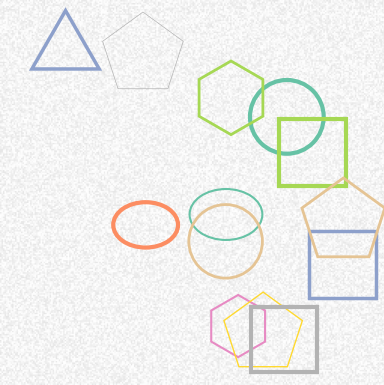[{"shape": "oval", "thickness": 1.5, "radius": 0.47, "center": [0.587, 0.443]}, {"shape": "circle", "thickness": 3, "radius": 0.48, "center": [0.745, 0.696]}, {"shape": "oval", "thickness": 3, "radius": 0.42, "center": [0.378, 0.416]}, {"shape": "triangle", "thickness": 2.5, "radius": 0.51, "center": [0.17, 0.871]}, {"shape": "square", "thickness": 2.5, "radius": 0.43, "center": [0.89, 0.313]}, {"shape": "hexagon", "thickness": 1.5, "radius": 0.4, "center": [0.619, 0.153]}, {"shape": "hexagon", "thickness": 2, "radius": 0.48, "center": [0.6, 0.746]}, {"shape": "square", "thickness": 3, "radius": 0.44, "center": [0.811, 0.603]}, {"shape": "pentagon", "thickness": 1, "radius": 0.54, "center": [0.684, 0.134]}, {"shape": "pentagon", "thickness": 2, "radius": 0.57, "center": [0.892, 0.425]}, {"shape": "circle", "thickness": 2, "radius": 0.48, "center": [0.586, 0.373]}, {"shape": "pentagon", "thickness": 0.5, "radius": 0.55, "center": [0.371, 0.859]}, {"shape": "square", "thickness": 3, "radius": 0.42, "center": [0.738, 0.118]}]